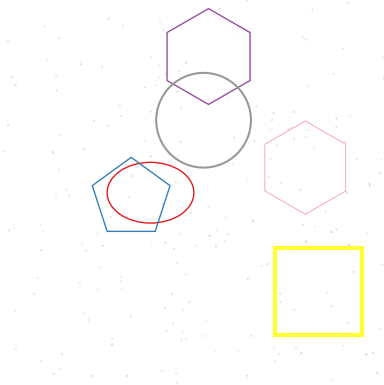[{"shape": "oval", "thickness": 1, "radius": 0.56, "center": [0.391, 0.499]}, {"shape": "pentagon", "thickness": 1, "radius": 0.53, "center": [0.341, 0.485]}, {"shape": "hexagon", "thickness": 1, "radius": 0.62, "center": [0.542, 0.853]}, {"shape": "square", "thickness": 3, "radius": 0.56, "center": [0.828, 0.243]}, {"shape": "hexagon", "thickness": 0.5, "radius": 0.61, "center": [0.793, 0.565]}, {"shape": "circle", "thickness": 1.5, "radius": 0.62, "center": [0.529, 0.688]}]